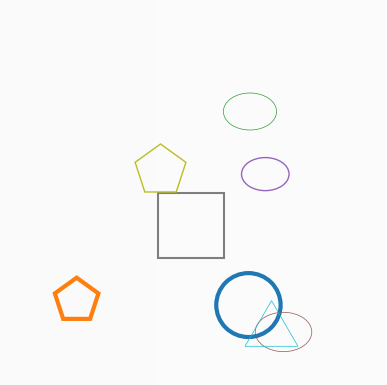[{"shape": "circle", "thickness": 3, "radius": 0.42, "center": [0.641, 0.208]}, {"shape": "pentagon", "thickness": 3, "radius": 0.3, "center": [0.198, 0.22]}, {"shape": "oval", "thickness": 0.5, "radius": 0.34, "center": [0.645, 0.71]}, {"shape": "oval", "thickness": 1, "radius": 0.31, "center": [0.685, 0.548]}, {"shape": "oval", "thickness": 0.5, "radius": 0.37, "center": [0.732, 0.138]}, {"shape": "square", "thickness": 1.5, "radius": 0.43, "center": [0.493, 0.414]}, {"shape": "pentagon", "thickness": 1, "radius": 0.34, "center": [0.414, 0.557]}, {"shape": "triangle", "thickness": 0.5, "radius": 0.39, "center": [0.701, 0.14]}]